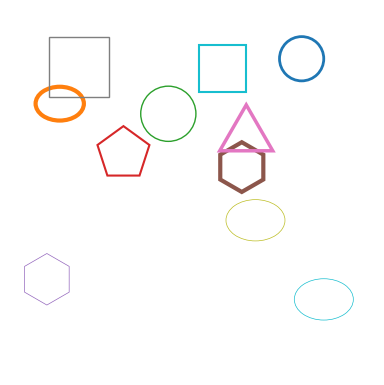[{"shape": "circle", "thickness": 2, "radius": 0.29, "center": [0.783, 0.847]}, {"shape": "oval", "thickness": 3, "radius": 0.31, "center": [0.155, 0.731]}, {"shape": "circle", "thickness": 1, "radius": 0.36, "center": [0.437, 0.704]}, {"shape": "pentagon", "thickness": 1.5, "radius": 0.35, "center": [0.321, 0.601]}, {"shape": "hexagon", "thickness": 0.5, "radius": 0.33, "center": [0.122, 0.275]}, {"shape": "hexagon", "thickness": 3, "radius": 0.32, "center": [0.628, 0.566]}, {"shape": "triangle", "thickness": 2.5, "radius": 0.4, "center": [0.64, 0.648]}, {"shape": "square", "thickness": 1, "radius": 0.39, "center": [0.205, 0.827]}, {"shape": "oval", "thickness": 0.5, "radius": 0.38, "center": [0.664, 0.428]}, {"shape": "square", "thickness": 1.5, "radius": 0.31, "center": [0.578, 0.823]}, {"shape": "oval", "thickness": 0.5, "radius": 0.38, "center": [0.841, 0.222]}]